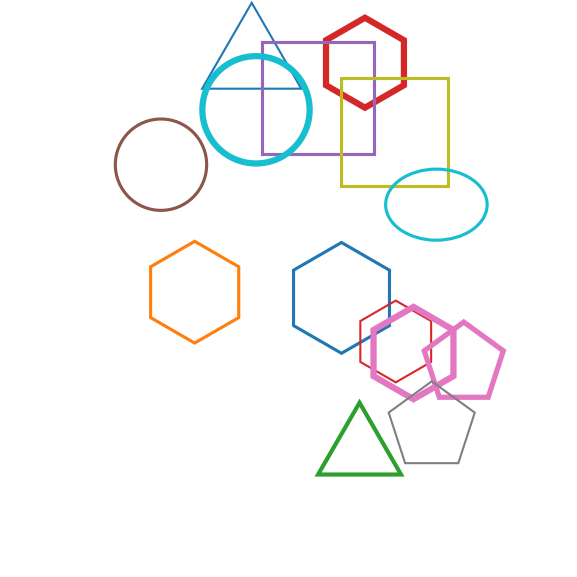[{"shape": "hexagon", "thickness": 1.5, "radius": 0.48, "center": [0.591, 0.483]}, {"shape": "triangle", "thickness": 1, "radius": 0.5, "center": [0.436, 0.895]}, {"shape": "hexagon", "thickness": 1.5, "radius": 0.44, "center": [0.337, 0.493]}, {"shape": "triangle", "thickness": 2, "radius": 0.41, "center": [0.623, 0.219]}, {"shape": "hexagon", "thickness": 3, "radius": 0.39, "center": [0.632, 0.891]}, {"shape": "hexagon", "thickness": 1, "radius": 0.35, "center": [0.685, 0.408]}, {"shape": "square", "thickness": 1.5, "radius": 0.49, "center": [0.55, 0.829]}, {"shape": "circle", "thickness": 1.5, "radius": 0.4, "center": [0.279, 0.714]}, {"shape": "pentagon", "thickness": 2.5, "radius": 0.36, "center": [0.803, 0.369]}, {"shape": "hexagon", "thickness": 3, "radius": 0.4, "center": [0.716, 0.388]}, {"shape": "pentagon", "thickness": 1, "radius": 0.39, "center": [0.748, 0.26]}, {"shape": "square", "thickness": 1.5, "radius": 0.46, "center": [0.683, 0.771]}, {"shape": "oval", "thickness": 1.5, "radius": 0.44, "center": [0.756, 0.645]}, {"shape": "circle", "thickness": 3, "radius": 0.46, "center": [0.443, 0.809]}]